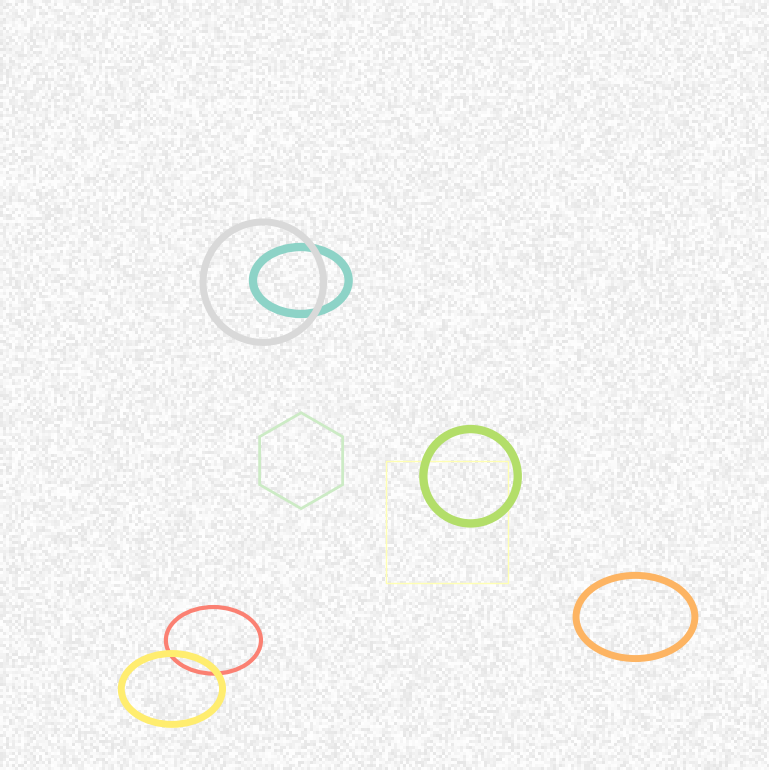[{"shape": "oval", "thickness": 3, "radius": 0.31, "center": [0.391, 0.636]}, {"shape": "square", "thickness": 0.5, "radius": 0.4, "center": [0.58, 0.322]}, {"shape": "oval", "thickness": 1.5, "radius": 0.31, "center": [0.277, 0.168]}, {"shape": "oval", "thickness": 2.5, "radius": 0.39, "center": [0.825, 0.199]}, {"shape": "circle", "thickness": 3, "radius": 0.31, "center": [0.611, 0.381]}, {"shape": "circle", "thickness": 2.5, "radius": 0.39, "center": [0.342, 0.634]}, {"shape": "hexagon", "thickness": 1, "radius": 0.31, "center": [0.391, 0.402]}, {"shape": "oval", "thickness": 2.5, "radius": 0.33, "center": [0.223, 0.105]}]